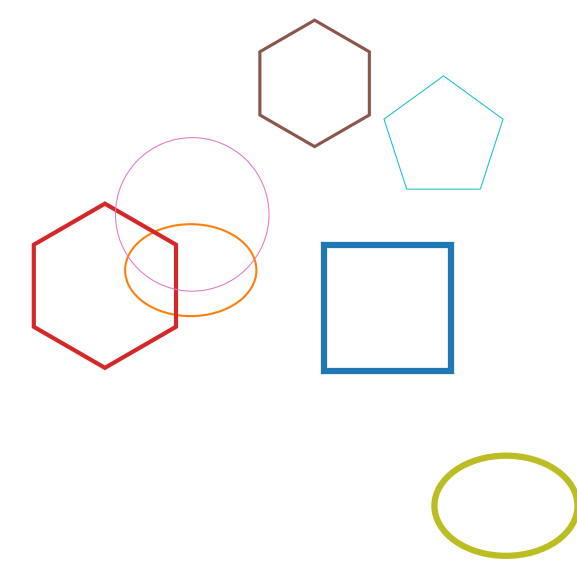[{"shape": "square", "thickness": 3, "radius": 0.55, "center": [0.671, 0.466]}, {"shape": "oval", "thickness": 1, "radius": 0.57, "center": [0.33, 0.531]}, {"shape": "hexagon", "thickness": 2, "radius": 0.71, "center": [0.182, 0.504]}, {"shape": "hexagon", "thickness": 1.5, "radius": 0.55, "center": [0.545, 0.855]}, {"shape": "circle", "thickness": 0.5, "radius": 0.66, "center": [0.333, 0.628]}, {"shape": "oval", "thickness": 3, "radius": 0.62, "center": [0.876, 0.123]}, {"shape": "pentagon", "thickness": 0.5, "radius": 0.54, "center": [0.768, 0.759]}]